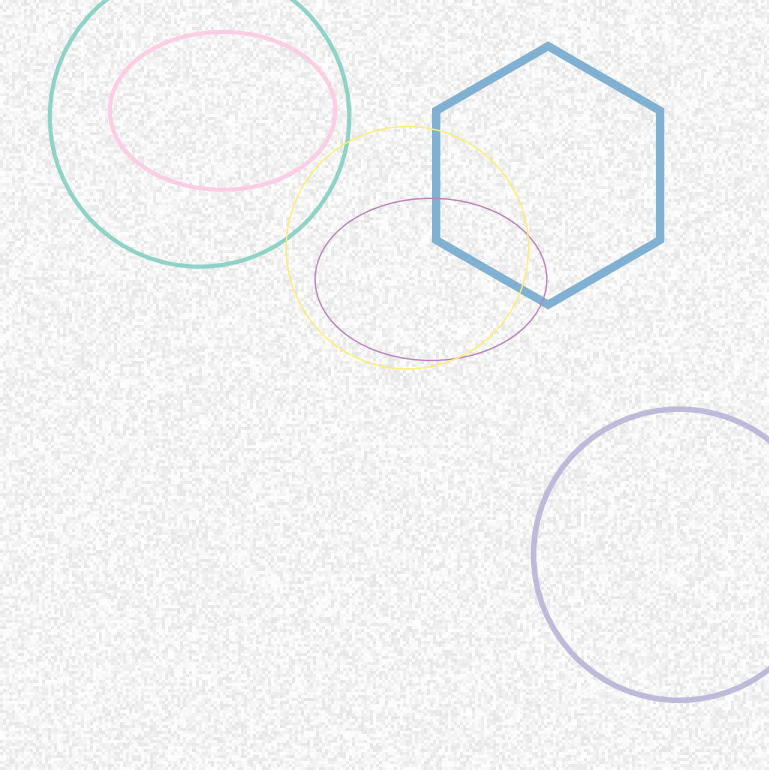[{"shape": "circle", "thickness": 1.5, "radius": 0.97, "center": [0.259, 0.848]}, {"shape": "circle", "thickness": 2, "radius": 0.95, "center": [0.882, 0.28]}, {"shape": "hexagon", "thickness": 3, "radius": 0.84, "center": [0.712, 0.772]}, {"shape": "oval", "thickness": 1.5, "radius": 0.73, "center": [0.289, 0.856]}, {"shape": "oval", "thickness": 0.5, "radius": 0.75, "center": [0.56, 0.637]}, {"shape": "circle", "thickness": 0.5, "radius": 0.79, "center": [0.529, 0.678]}]